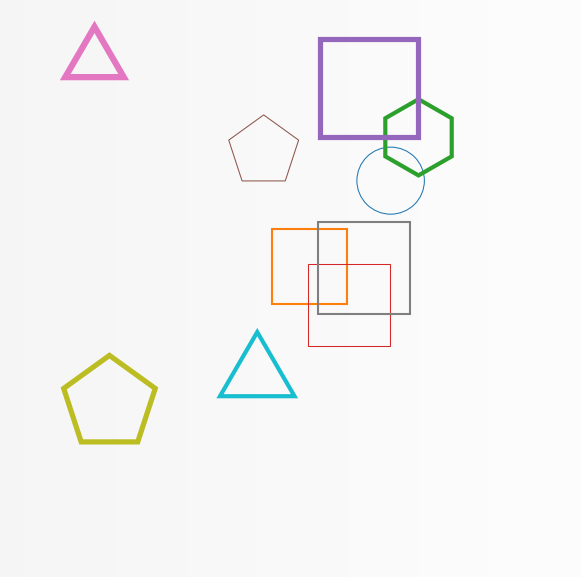[{"shape": "circle", "thickness": 0.5, "radius": 0.29, "center": [0.672, 0.686]}, {"shape": "square", "thickness": 1, "radius": 0.33, "center": [0.533, 0.538]}, {"shape": "hexagon", "thickness": 2, "radius": 0.33, "center": [0.72, 0.761]}, {"shape": "square", "thickness": 0.5, "radius": 0.35, "center": [0.6, 0.471]}, {"shape": "square", "thickness": 2.5, "radius": 0.42, "center": [0.635, 0.847]}, {"shape": "pentagon", "thickness": 0.5, "radius": 0.32, "center": [0.454, 0.737]}, {"shape": "triangle", "thickness": 3, "radius": 0.29, "center": [0.163, 0.895]}, {"shape": "square", "thickness": 1, "radius": 0.4, "center": [0.627, 0.535]}, {"shape": "pentagon", "thickness": 2.5, "radius": 0.41, "center": [0.188, 0.301]}, {"shape": "triangle", "thickness": 2, "radius": 0.37, "center": [0.443, 0.35]}]